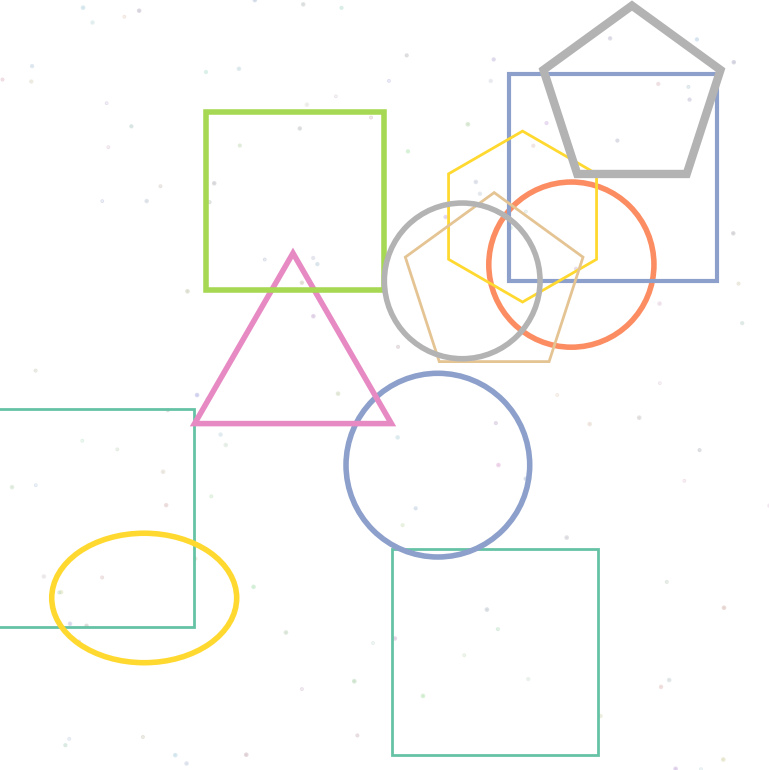[{"shape": "square", "thickness": 1, "radius": 0.71, "center": [0.111, 0.327]}, {"shape": "square", "thickness": 1, "radius": 0.67, "center": [0.643, 0.153]}, {"shape": "circle", "thickness": 2, "radius": 0.54, "center": [0.742, 0.656]}, {"shape": "circle", "thickness": 2, "radius": 0.6, "center": [0.569, 0.396]}, {"shape": "square", "thickness": 1.5, "radius": 0.67, "center": [0.796, 0.769]}, {"shape": "triangle", "thickness": 2, "radius": 0.74, "center": [0.381, 0.524]}, {"shape": "square", "thickness": 2, "radius": 0.58, "center": [0.383, 0.739]}, {"shape": "hexagon", "thickness": 1, "radius": 0.55, "center": [0.679, 0.719]}, {"shape": "oval", "thickness": 2, "radius": 0.6, "center": [0.187, 0.223]}, {"shape": "pentagon", "thickness": 1, "radius": 0.61, "center": [0.642, 0.629]}, {"shape": "circle", "thickness": 2, "radius": 0.51, "center": [0.6, 0.635]}, {"shape": "pentagon", "thickness": 3, "radius": 0.6, "center": [0.821, 0.872]}]